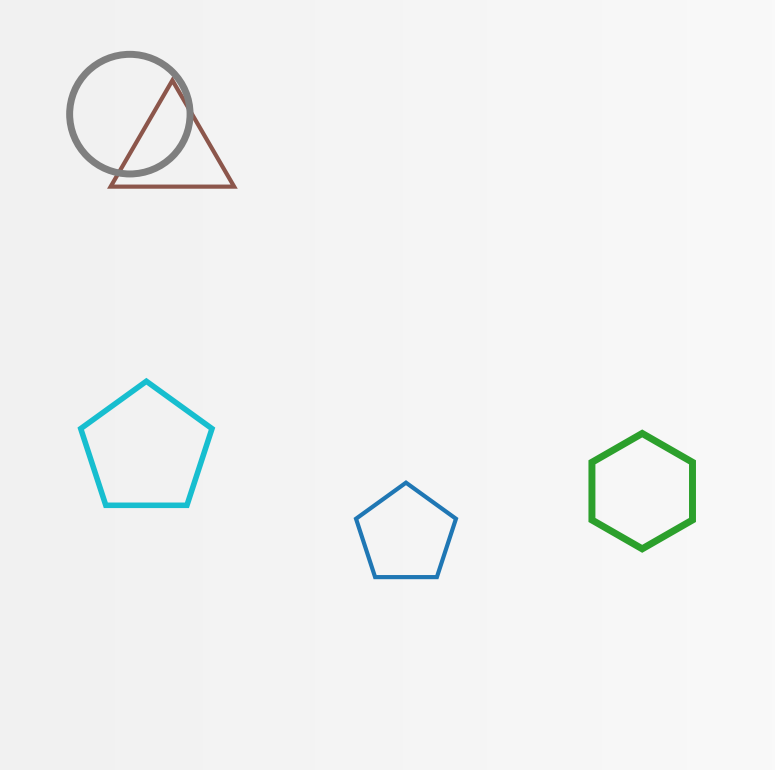[{"shape": "pentagon", "thickness": 1.5, "radius": 0.34, "center": [0.524, 0.305]}, {"shape": "hexagon", "thickness": 2.5, "radius": 0.37, "center": [0.829, 0.362]}, {"shape": "triangle", "thickness": 1.5, "radius": 0.46, "center": [0.222, 0.804]}, {"shape": "circle", "thickness": 2.5, "radius": 0.39, "center": [0.168, 0.852]}, {"shape": "pentagon", "thickness": 2, "radius": 0.45, "center": [0.189, 0.416]}]